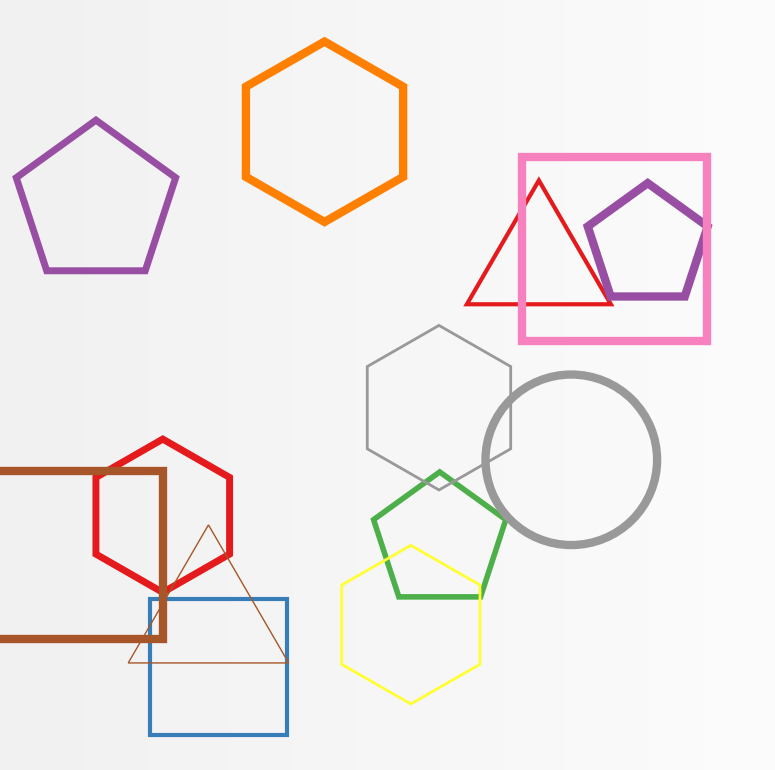[{"shape": "hexagon", "thickness": 2.5, "radius": 0.5, "center": [0.21, 0.33]}, {"shape": "triangle", "thickness": 1.5, "radius": 0.54, "center": [0.695, 0.658]}, {"shape": "square", "thickness": 1.5, "radius": 0.44, "center": [0.282, 0.133]}, {"shape": "pentagon", "thickness": 2, "radius": 0.45, "center": [0.567, 0.297]}, {"shape": "pentagon", "thickness": 3, "radius": 0.41, "center": [0.836, 0.681]}, {"shape": "pentagon", "thickness": 2.5, "radius": 0.54, "center": [0.124, 0.736]}, {"shape": "hexagon", "thickness": 3, "radius": 0.59, "center": [0.419, 0.829]}, {"shape": "hexagon", "thickness": 1, "radius": 0.51, "center": [0.53, 0.189]}, {"shape": "triangle", "thickness": 0.5, "radius": 0.6, "center": [0.269, 0.199]}, {"shape": "square", "thickness": 3, "radius": 0.54, "center": [0.102, 0.28]}, {"shape": "square", "thickness": 3, "radius": 0.6, "center": [0.793, 0.677]}, {"shape": "circle", "thickness": 3, "radius": 0.55, "center": [0.737, 0.403]}, {"shape": "hexagon", "thickness": 1, "radius": 0.53, "center": [0.566, 0.471]}]